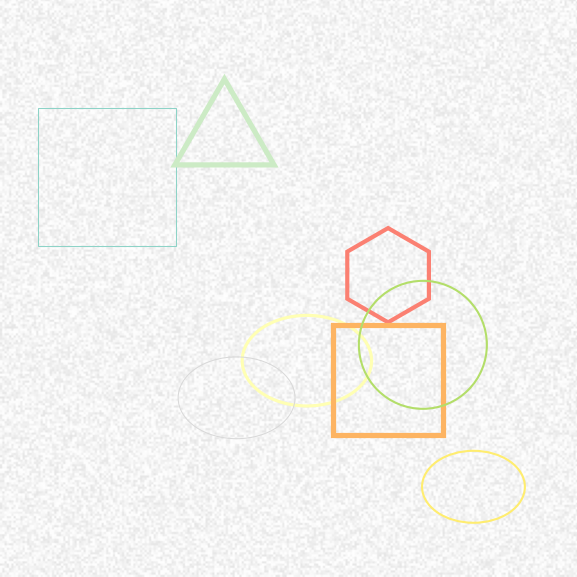[{"shape": "square", "thickness": 0.5, "radius": 0.6, "center": [0.185, 0.693]}, {"shape": "oval", "thickness": 1.5, "radius": 0.56, "center": [0.531, 0.375]}, {"shape": "hexagon", "thickness": 2, "radius": 0.41, "center": [0.672, 0.523]}, {"shape": "square", "thickness": 2.5, "radius": 0.48, "center": [0.672, 0.341]}, {"shape": "circle", "thickness": 1, "radius": 0.55, "center": [0.732, 0.402]}, {"shape": "oval", "thickness": 0.5, "radius": 0.51, "center": [0.41, 0.31]}, {"shape": "triangle", "thickness": 2.5, "radius": 0.5, "center": [0.389, 0.763]}, {"shape": "oval", "thickness": 1, "radius": 0.45, "center": [0.82, 0.156]}]